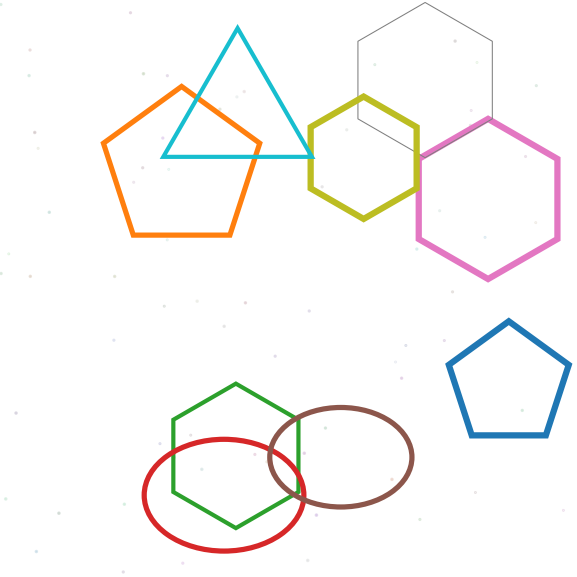[{"shape": "pentagon", "thickness": 3, "radius": 0.55, "center": [0.881, 0.334]}, {"shape": "pentagon", "thickness": 2.5, "radius": 0.71, "center": [0.314, 0.707]}, {"shape": "hexagon", "thickness": 2, "radius": 0.63, "center": [0.408, 0.21]}, {"shape": "oval", "thickness": 2.5, "radius": 0.69, "center": [0.388, 0.142]}, {"shape": "oval", "thickness": 2.5, "radius": 0.62, "center": [0.59, 0.207]}, {"shape": "hexagon", "thickness": 3, "radius": 0.69, "center": [0.845, 0.655]}, {"shape": "hexagon", "thickness": 0.5, "radius": 0.67, "center": [0.736, 0.86]}, {"shape": "hexagon", "thickness": 3, "radius": 0.53, "center": [0.63, 0.726]}, {"shape": "triangle", "thickness": 2, "radius": 0.74, "center": [0.411, 0.802]}]